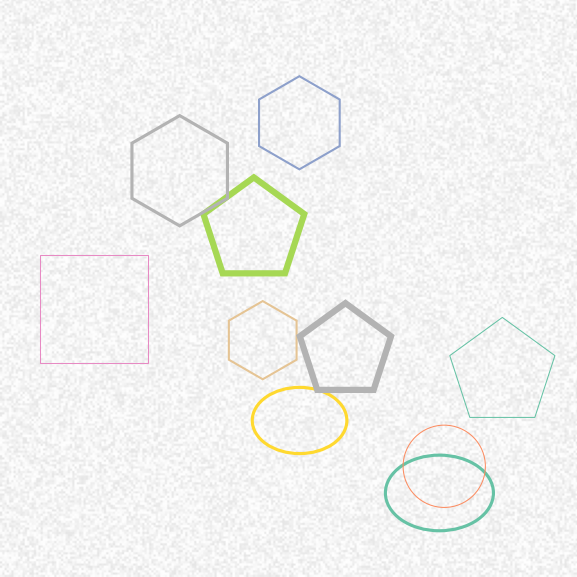[{"shape": "pentagon", "thickness": 0.5, "radius": 0.48, "center": [0.87, 0.354]}, {"shape": "oval", "thickness": 1.5, "radius": 0.47, "center": [0.761, 0.146]}, {"shape": "circle", "thickness": 0.5, "radius": 0.36, "center": [0.769, 0.192]}, {"shape": "hexagon", "thickness": 1, "radius": 0.4, "center": [0.518, 0.787]}, {"shape": "square", "thickness": 0.5, "radius": 0.47, "center": [0.162, 0.464]}, {"shape": "pentagon", "thickness": 3, "radius": 0.46, "center": [0.44, 0.6]}, {"shape": "oval", "thickness": 1.5, "radius": 0.41, "center": [0.519, 0.271]}, {"shape": "hexagon", "thickness": 1, "radius": 0.34, "center": [0.455, 0.41]}, {"shape": "hexagon", "thickness": 1.5, "radius": 0.48, "center": [0.311, 0.703]}, {"shape": "pentagon", "thickness": 3, "radius": 0.42, "center": [0.598, 0.391]}]